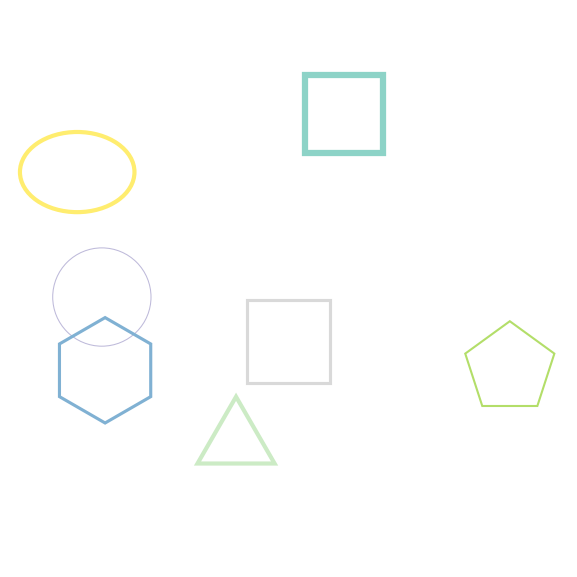[{"shape": "square", "thickness": 3, "radius": 0.34, "center": [0.596, 0.802]}, {"shape": "circle", "thickness": 0.5, "radius": 0.43, "center": [0.176, 0.485]}, {"shape": "hexagon", "thickness": 1.5, "radius": 0.46, "center": [0.182, 0.358]}, {"shape": "pentagon", "thickness": 1, "radius": 0.41, "center": [0.883, 0.362]}, {"shape": "square", "thickness": 1.5, "radius": 0.36, "center": [0.5, 0.408]}, {"shape": "triangle", "thickness": 2, "radius": 0.39, "center": [0.409, 0.235]}, {"shape": "oval", "thickness": 2, "radius": 0.5, "center": [0.134, 0.701]}]